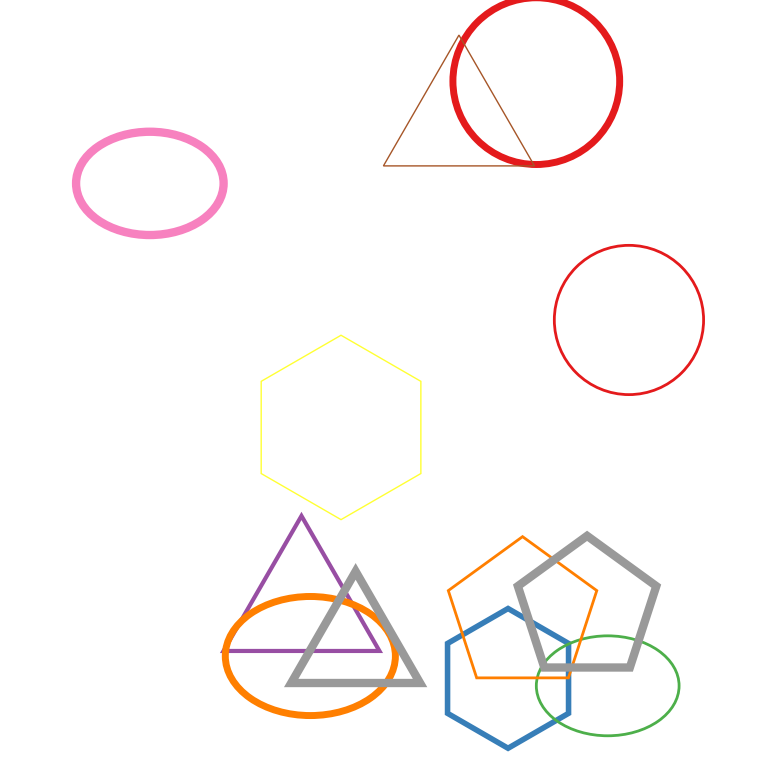[{"shape": "circle", "thickness": 2.5, "radius": 0.54, "center": [0.696, 0.895]}, {"shape": "circle", "thickness": 1, "radius": 0.48, "center": [0.817, 0.584]}, {"shape": "hexagon", "thickness": 2, "radius": 0.45, "center": [0.66, 0.119]}, {"shape": "oval", "thickness": 1, "radius": 0.46, "center": [0.789, 0.109]}, {"shape": "triangle", "thickness": 1.5, "radius": 0.58, "center": [0.392, 0.213]}, {"shape": "pentagon", "thickness": 1, "radius": 0.51, "center": [0.679, 0.202]}, {"shape": "oval", "thickness": 2.5, "radius": 0.55, "center": [0.403, 0.148]}, {"shape": "hexagon", "thickness": 0.5, "radius": 0.6, "center": [0.443, 0.445]}, {"shape": "triangle", "thickness": 0.5, "radius": 0.57, "center": [0.596, 0.841]}, {"shape": "oval", "thickness": 3, "radius": 0.48, "center": [0.195, 0.762]}, {"shape": "triangle", "thickness": 3, "radius": 0.48, "center": [0.462, 0.161]}, {"shape": "pentagon", "thickness": 3, "radius": 0.47, "center": [0.762, 0.21]}]